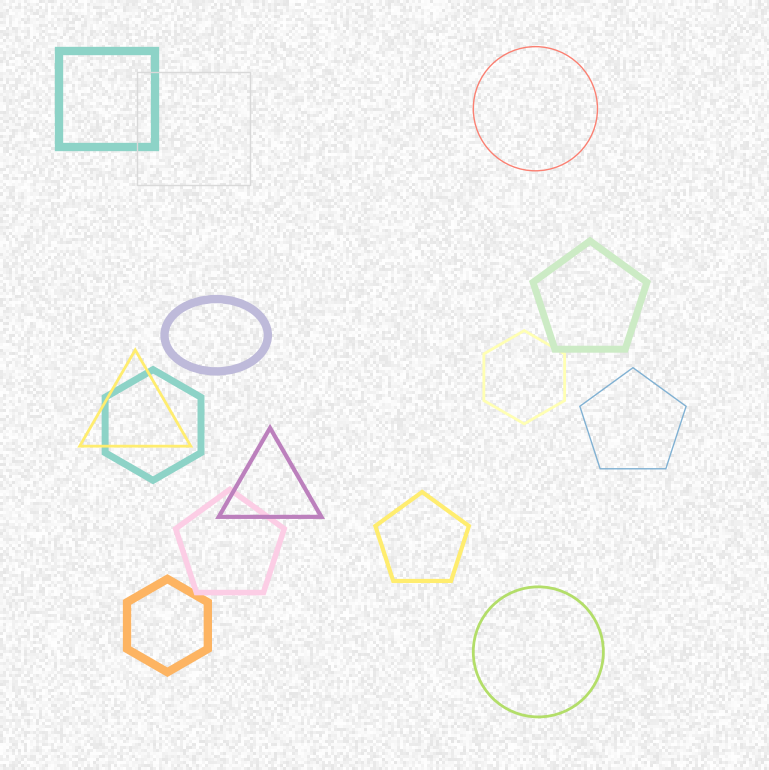[{"shape": "hexagon", "thickness": 2.5, "radius": 0.36, "center": [0.199, 0.448]}, {"shape": "square", "thickness": 3, "radius": 0.31, "center": [0.139, 0.872]}, {"shape": "hexagon", "thickness": 1, "radius": 0.3, "center": [0.681, 0.51]}, {"shape": "oval", "thickness": 3, "radius": 0.34, "center": [0.281, 0.565]}, {"shape": "circle", "thickness": 0.5, "radius": 0.4, "center": [0.695, 0.859]}, {"shape": "pentagon", "thickness": 0.5, "radius": 0.36, "center": [0.822, 0.45]}, {"shape": "hexagon", "thickness": 3, "radius": 0.3, "center": [0.217, 0.188]}, {"shape": "circle", "thickness": 1, "radius": 0.42, "center": [0.699, 0.153]}, {"shape": "pentagon", "thickness": 2, "radius": 0.37, "center": [0.299, 0.29]}, {"shape": "square", "thickness": 0.5, "radius": 0.37, "center": [0.252, 0.833]}, {"shape": "triangle", "thickness": 1.5, "radius": 0.38, "center": [0.351, 0.367]}, {"shape": "pentagon", "thickness": 2.5, "radius": 0.39, "center": [0.766, 0.609]}, {"shape": "triangle", "thickness": 1, "radius": 0.42, "center": [0.176, 0.462]}, {"shape": "pentagon", "thickness": 1.5, "radius": 0.32, "center": [0.548, 0.297]}]